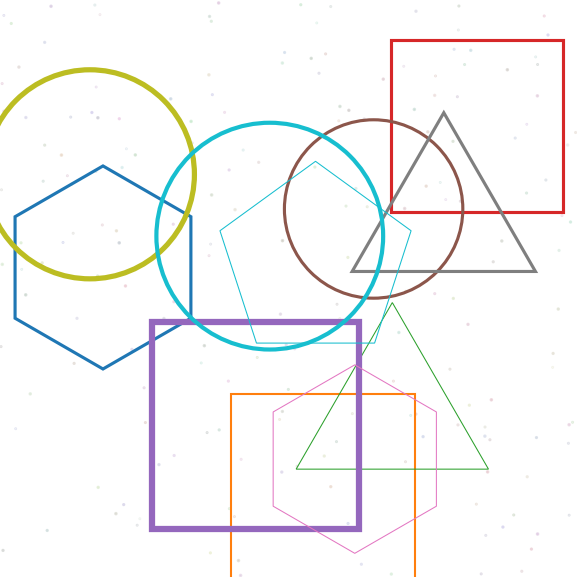[{"shape": "hexagon", "thickness": 1.5, "radius": 0.88, "center": [0.178, 0.536]}, {"shape": "square", "thickness": 1, "radius": 0.8, "center": [0.559, 0.157]}, {"shape": "triangle", "thickness": 0.5, "radius": 0.96, "center": [0.679, 0.283]}, {"shape": "square", "thickness": 1.5, "radius": 0.74, "center": [0.826, 0.78]}, {"shape": "square", "thickness": 3, "radius": 0.9, "center": [0.443, 0.262]}, {"shape": "circle", "thickness": 1.5, "radius": 0.77, "center": [0.647, 0.637]}, {"shape": "hexagon", "thickness": 0.5, "radius": 0.82, "center": [0.614, 0.204]}, {"shape": "triangle", "thickness": 1.5, "radius": 0.92, "center": [0.768, 0.621]}, {"shape": "circle", "thickness": 2.5, "radius": 0.9, "center": [0.156, 0.697]}, {"shape": "pentagon", "thickness": 0.5, "radius": 0.87, "center": [0.546, 0.546]}, {"shape": "circle", "thickness": 2, "radius": 0.98, "center": [0.467, 0.59]}]